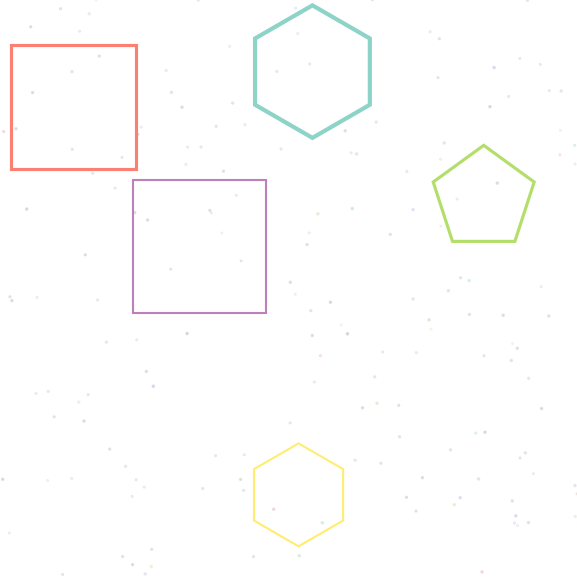[{"shape": "hexagon", "thickness": 2, "radius": 0.57, "center": [0.541, 0.875]}, {"shape": "square", "thickness": 1.5, "radius": 0.54, "center": [0.127, 0.814]}, {"shape": "pentagon", "thickness": 1.5, "radius": 0.46, "center": [0.838, 0.656]}, {"shape": "square", "thickness": 1, "radius": 0.58, "center": [0.345, 0.572]}, {"shape": "hexagon", "thickness": 1, "radius": 0.45, "center": [0.517, 0.142]}]